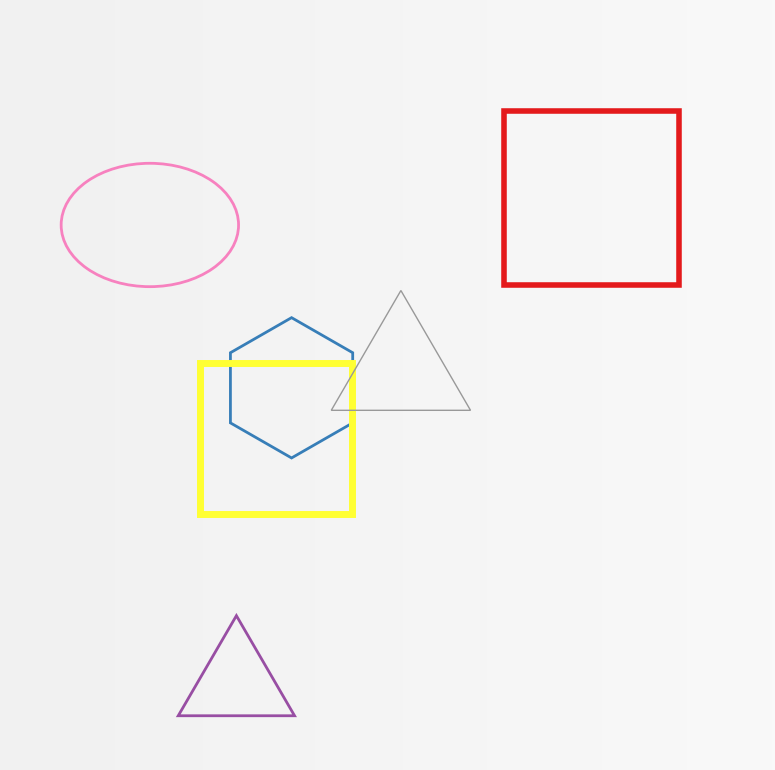[{"shape": "square", "thickness": 2, "radius": 0.57, "center": [0.763, 0.743]}, {"shape": "hexagon", "thickness": 1, "radius": 0.46, "center": [0.376, 0.496]}, {"shape": "triangle", "thickness": 1, "radius": 0.43, "center": [0.305, 0.114]}, {"shape": "square", "thickness": 2.5, "radius": 0.49, "center": [0.356, 0.43]}, {"shape": "oval", "thickness": 1, "radius": 0.57, "center": [0.193, 0.708]}, {"shape": "triangle", "thickness": 0.5, "radius": 0.52, "center": [0.517, 0.519]}]